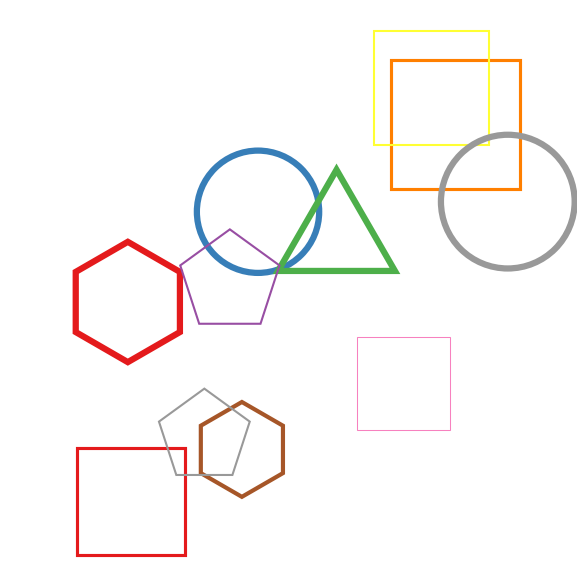[{"shape": "hexagon", "thickness": 3, "radius": 0.52, "center": [0.221, 0.476]}, {"shape": "square", "thickness": 1.5, "radius": 0.46, "center": [0.227, 0.131]}, {"shape": "circle", "thickness": 3, "radius": 0.53, "center": [0.447, 0.632]}, {"shape": "triangle", "thickness": 3, "radius": 0.58, "center": [0.583, 0.588]}, {"shape": "pentagon", "thickness": 1, "radius": 0.45, "center": [0.398, 0.512]}, {"shape": "square", "thickness": 1.5, "radius": 0.56, "center": [0.789, 0.784]}, {"shape": "square", "thickness": 1, "radius": 0.5, "center": [0.747, 0.847]}, {"shape": "hexagon", "thickness": 2, "radius": 0.41, "center": [0.419, 0.221]}, {"shape": "square", "thickness": 0.5, "radius": 0.4, "center": [0.699, 0.334]}, {"shape": "circle", "thickness": 3, "radius": 0.58, "center": [0.879, 0.65]}, {"shape": "pentagon", "thickness": 1, "radius": 0.41, "center": [0.354, 0.244]}]